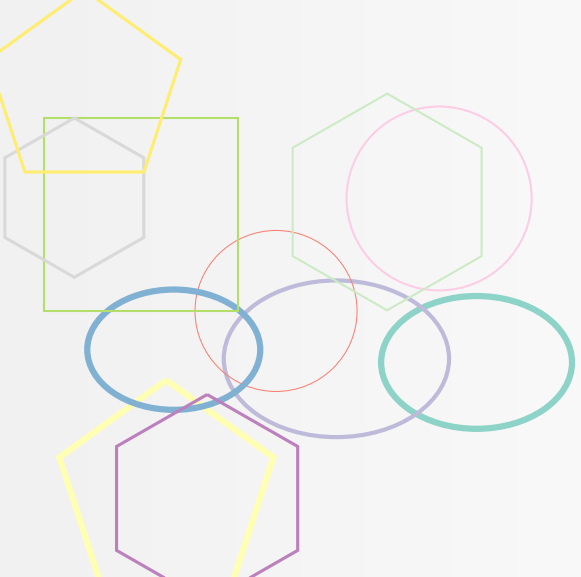[{"shape": "oval", "thickness": 3, "radius": 0.82, "center": [0.82, 0.372]}, {"shape": "pentagon", "thickness": 3, "radius": 0.97, "center": [0.286, 0.147]}, {"shape": "oval", "thickness": 2, "radius": 0.97, "center": [0.579, 0.378]}, {"shape": "circle", "thickness": 0.5, "radius": 0.7, "center": [0.475, 0.461]}, {"shape": "oval", "thickness": 3, "radius": 0.74, "center": [0.299, 0.394]}, {"shape": "square", "thickness": 1, "radius": 0.83, "center": [0.243, 0.628]}, {"shape": "circle", "thickness": 1, "radius": 0.8, "center": [0.755, 0.655]}, {"shape": "hexagon", "thickness": 1.5, "radius": 0.69, "center": [0.128, 0.657]}, {"shape": "hexagon", "thickness": 1.5, "radius": 0.9, "center": [0.356, 0.136]}, {"shape": "hexagon", "thickness": 1, "radius": 0.94, "center": [0.666, 0.649]}, {"shape": "pentagon", "thickness": 1.5, "radius": 0.87, "center": [0.145, 0.842]}]